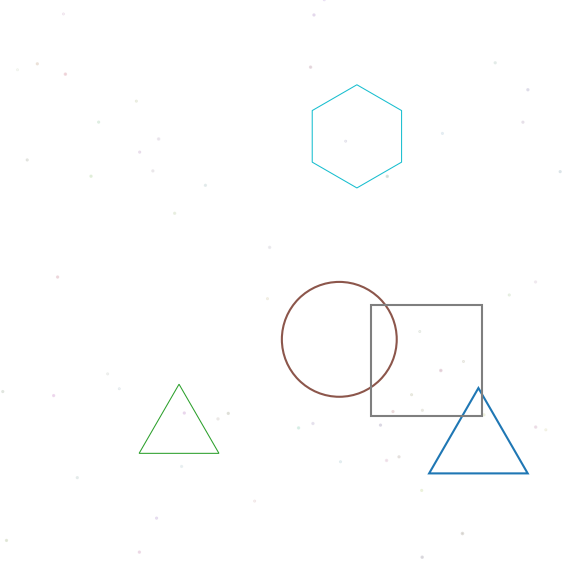[{"shape": "triangle", "thickness": 1, "radius": 0.49, "center": [0.828, 0.229]}, {"shape": "triangle", "thickness": 0.5, "radius": 0.4, "center": [0.31, 0.254]}, {"shape": "circle", "thickness": 1, "radius": 0.5, "center": [0.588, 0.412]}, {"shape": "square", "thickness": 1, "radius": 0.48, "center": [0.738, 0.375]}, {"shape": "hexagon", "thickness": 0.5, "radius": 0.45, "center": [0.618, 0.763]}]